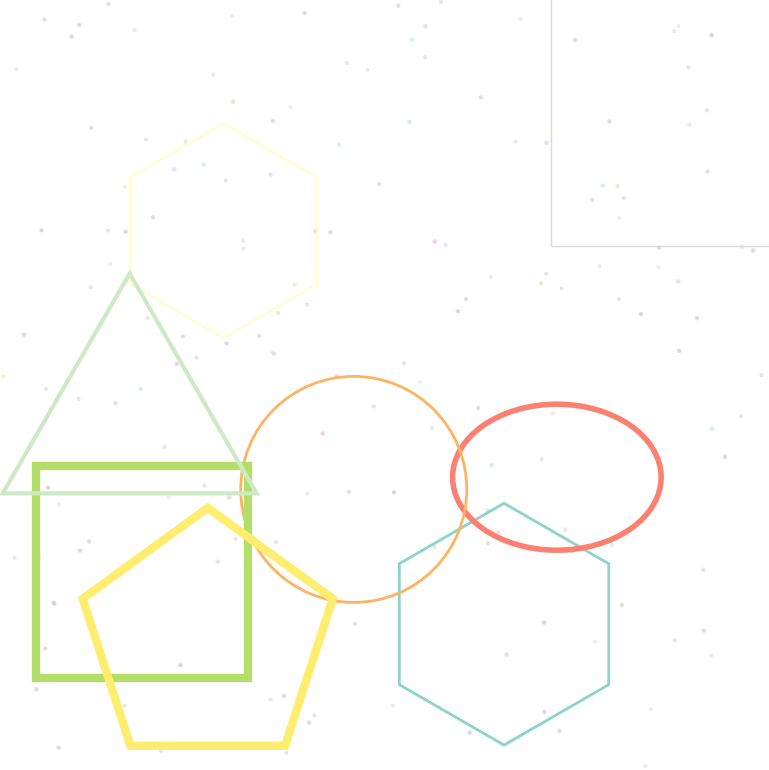[{"shape": "hexagon", "thickness": 1, "radius": 0.79, "center": [0.655, 0.189]}, {"shape": "hexagon", "thickness": 0.5, "radius": 0.7, "center": [0.29, 0.7]}, {"shape": "oval", "thickness": 2, "radius": 0.68, "center": [0.723, 0.38]}, {"shape": "circle", "thickness": 1, "radius": 0.73, "center": [0.459, 0.364]}, {"shape": "square", "thickness": 3, "radius": 0.69, "center": [0.184, 0.257]}, {"shape": "square", "thickness": 0.5, "radius": 0.87, "center": [0.891, 0.855]}, {"shape": "triangle", "thickness": 1.5, "radius": 0.95, "center": [0.168, 0.454]}, {"shape": "pentagon", "thickness": 3, "radius": 0.85, "center": [0.27, 0.17]}]